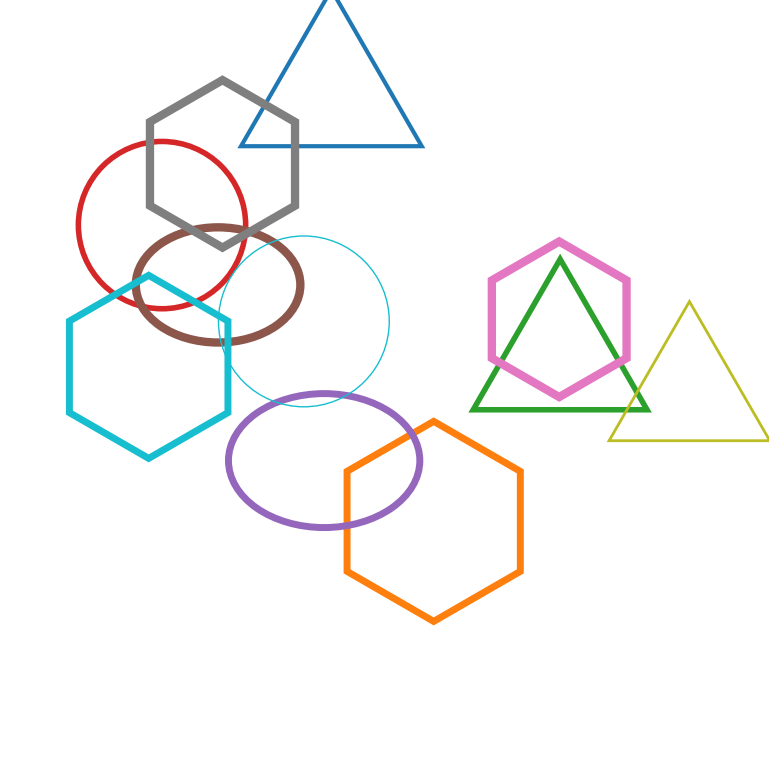[{"shape": "triangle", "thickness": 1.5, "radius": 0.68, "center": [0.43, 0.878]}, {"shape": "hexagon", "thickness": 2.5, "radius": 0.65, "center": [0.563, 0.323]}, {"shape": "triangle", "thickness": 2, "radius": 0.65, "center": [0.727, 0.533]}, {"shape": "circle", "thickness": 2, "radius": 0.54, "center": [0.21, 0.708]}, {"shape": "oval", "thickness": 2.5, "radius": 0.62, "center": [0.421, 0.402]}, {"shape": "oval", "thickness": 3, "radius": 0.53, "center": [0.283, 0.63]}, {"shape": "hexagon", "thickness": 3, "radius": 0.51, "center": [0.726, 0.585]}, {"shape": "hexagon", "thickness": 3, "radius": 0.54, "center": [0.289, 0.787]}, {"shape": "triangle", "thickness": 1, "radius": 0.6, "center": [0.895, 0.488]}, {"shape": "hexagon", "thickness": 2.5, "radius": 0.59, "center": [0.193, 0.524]}, {"shape": "circle", "thickness": 0.5, "radius": 0.55, "center": [0.395, 0.583]}]